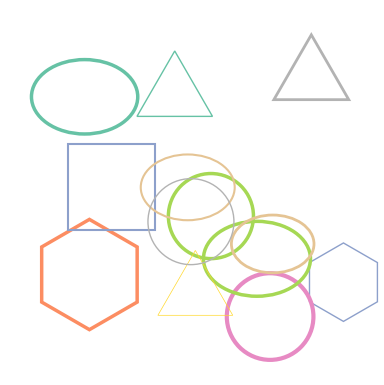[{"shape": "triangle", "thickness": 1, "radius": 0.57, "center": [0.454, 0.754]}, {"shape": "oval", "thickness": 2.5, "radius": 0.69, "center": [0.22, 0.749]}, {"shape": "hexagon", "thickness": 2.5, "radius": 0.72, "center": [0.232, 0.287]}, {"shape": "square", "thickness": 1.5, "radius": 0.56, "center": [0.289, 0.515]}, {"shape": "hexagon", "thickness": 1, "radius": 0.51, "center": [0.892, 0.267]}, {"shape": "circle", "thickness": 3, "radius": 0.56, "center": [0.702, 0.178]}, {"shape": "oval", "thickness": 2.5, "radius": 0.69, "center": [0.667, 0.328]}, {"shape": "circle", "thickness": 2.5, "radius": 0.55, "center": [0.548, 0.439]}, {"shape": "triangle", "thickness": 0.5, "radius": 0.56, "center": [0.507, 0.237]}, {"shape": "oval", "thickness": 1.5, "radius": 0.61, "center": [0.488, 0.513]}, {"shape": "oval", "thickness": 2, "radius": 0.54, "center": [0.708, 0.366]}, {"shape": "triangle", "thickness": 2, "radius": 0.56, "center": [0.809, 0.797]}, {"shape": "circle", "thickness": 1, "radius": 0.56, "center": [0.496, 0.424]}]